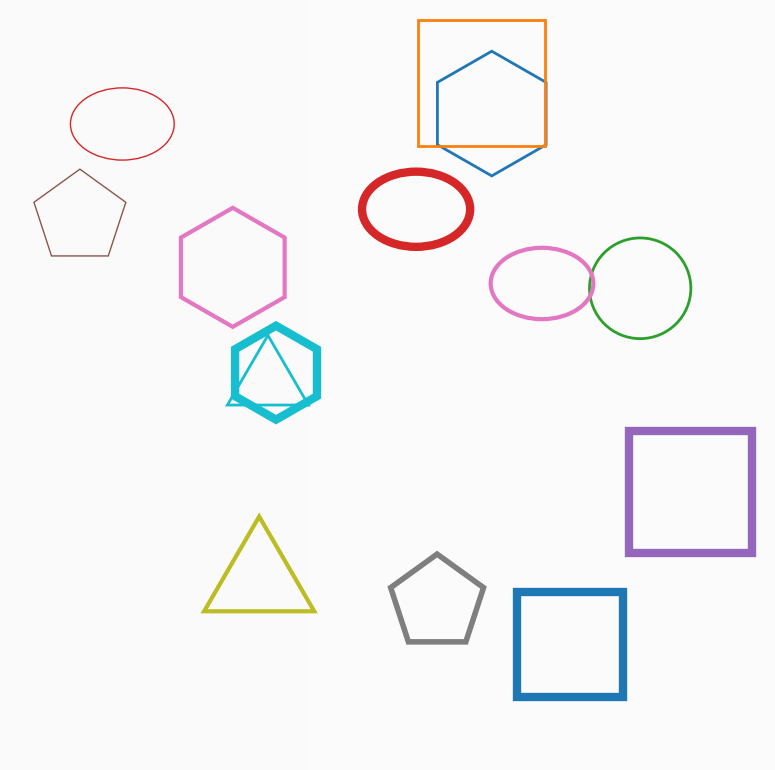[{"shape": "hexagon", "thickness": 1, "radius": 0.4, "center": [0.635, 0.853]}, {"shape": "square", "thickness": 3, "radius": 0.34, "center": [0.736, 0.163]}, {"shape": "square", "thickness": 1, "radius": 0.41, "center": [0.622, 0.893]}, {"shape": "circle", "thickness": 1, "radius": 0.33, "center": [0.826, 0.626]}, {"shape": "oval", "thickness": 0.5, "radius": 0.33, "center": [0.158, 0.839]}, {"shape": "oval", "thickness": 3, "radius": 0.35, "center": [0.537, 0.728]}, {"shape": "square", "thickness": 3, "radius": 0.39, "center": [0.891, 0.361]}, {"shape": "pentagon", "thickness": 0.5, "radius": 0.31, "center": [0.103, 0.718]}, {"shape": "hexagon", "thickness": 1.5, "radius": 0.39, "center": [0.3, 0.653]}, {"shape": "oval", "thickness": 1.5, "radius": 0.33, "center": [0.699, 0.632]}, {"shape": "pentagon", "thickness": 2, "radius": 0.31, "center": [0.564, 0.217]}, {"shape": "triangle", "thickness": 1.5, "radius": 0.41, "center": [0.334, 0.247]}, {"shape": "hexagon", "thickness": 3, "radius": 0.3, "center": [0.356, 0.516]}, {"shape": "triangle", "thickness": 1, "radius": 0.3, "center": [0.346, 0.504]}]